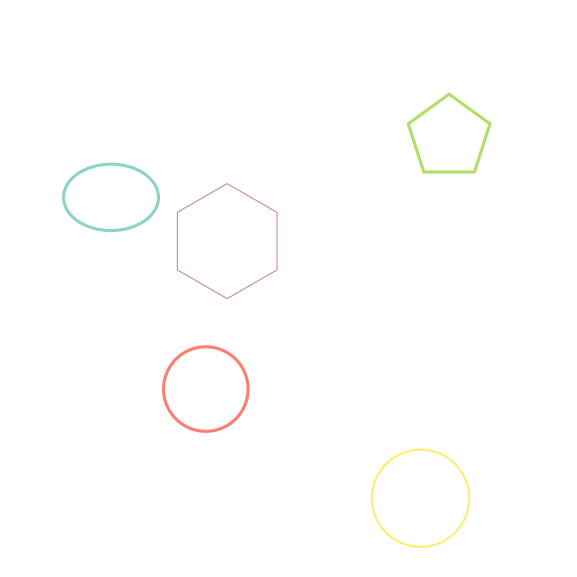[{"shape": "oval", "thickness": 1.5, "radius": 0.41, "center": [0.192, 0.657]}, {"shape": "circle", "thickness": 1.5, "radius": 0.37, "center": [0.356, 0.325]}, {"shape": "pentagon", "thickness": 1.5, "radius": 0.37, "center": [0.778, 0.762]}, {"shape": "hexagon", "thickness": 0.5, "radius": 0.5, "center": [0.393, 0.582]}, {"shape": "circle", "thickness": 1, "radius": 0.42, "center": [0.728, 0.136]}]